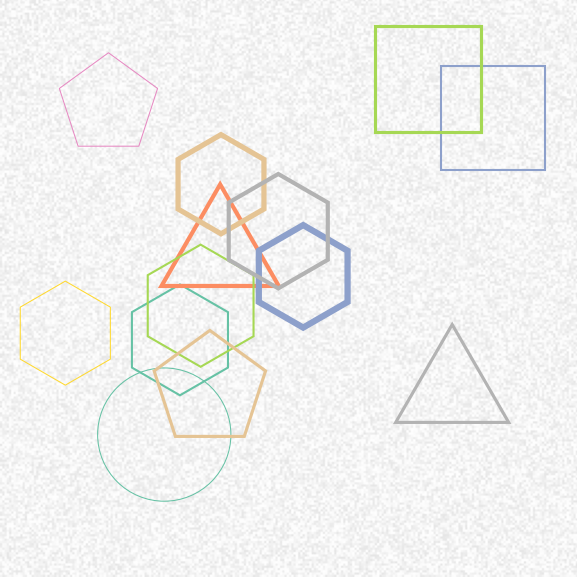[{"shape": "hexagon", "thickness": 1, "radius": 0.48, "center": [0.312, 0.411]}, {"shape": "circle", "thickness": 0.5, "radius": 0.58, "center": [0.284, 0.247]}, {"shape": "triangle", "thickness": 2, "radius": 0.59, "center": [0.381, 0.563]}, {"shape": "square", "thickness": 1, "radius": 0.45, "center": [0.853, 0.794]}, {"shape": "hexagon", "thickness": 3, "radius": 0.44, "center": [0.525, 0.521]}, {"shape": "pentagon", "thickness": 0.5, "radius": 0.45, "center": [0.188, 0.818]}, {"shape": "square", "thickness": 1.5, "radius": 0.46, "center": [0.742, 0.863]}, {"shape": "hexagon", "thickness": 1, "radius": 0.53, "center": [0.347, 0.47]}, {"shape": "hexagon", "thickness": 0.5, "radius": 0.45, "center": [0.113, 0.422]}, {"shape": "pentagon", "thickness": 1.5, "radius": 0.51, "center": [0.363, 0.326]}, {"shape": "hexagon", "thickness": 2.5, "radius": 0.43, "center": [0.383, 0.68]}, {"shape": "triangle", "thickness": 1.5, "radius": 0.56, "center": [0.783, 0.324]}, {"shape": "hexagon", "thickness": 2, "radius": 0.5, "center": [0.482, 0.599]}]